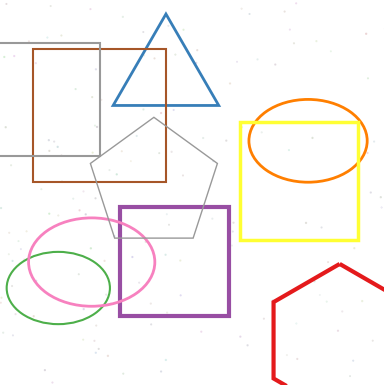[{"shape": "hexagon", "thickness": 3, "radius": 0.99, "center": [0.882, 0.116]}, {"shape": "triangle", "thickness": 2, "radius": 0.79, "center": [0.431, 0.805]}, {"shape": "oval", "thickness": 1.5, "radius": 0.67, "center": [0.151, 0.252]}, {"shape": "square", "thickness": 3, "radius": 0.71, "center": [0.453, 0.321]}, {"shape": "oval", "thickness": 2, "radius": 0.77, "center": [0.8, 0.634]}, {"shape": "square", "thickness": 2.5, "radius": 0.76, "center": [0.777, 0.531]}, {"shape": "square", "thickness": 1.5, "radius": 0.86, "center": [0.258, 0.699]}, {"shape": "oval", "thickness": 2, "radius": 0.82, "center": [0.238, 0.319]}, {"shape": "pentagon", "thickness": 1, "radius": 0.87, "center": [0.4, 0.522]}, {"shape": "square", "thickness": 1.5, "radius": 0.73, "center": [0.113, 0.741]}]